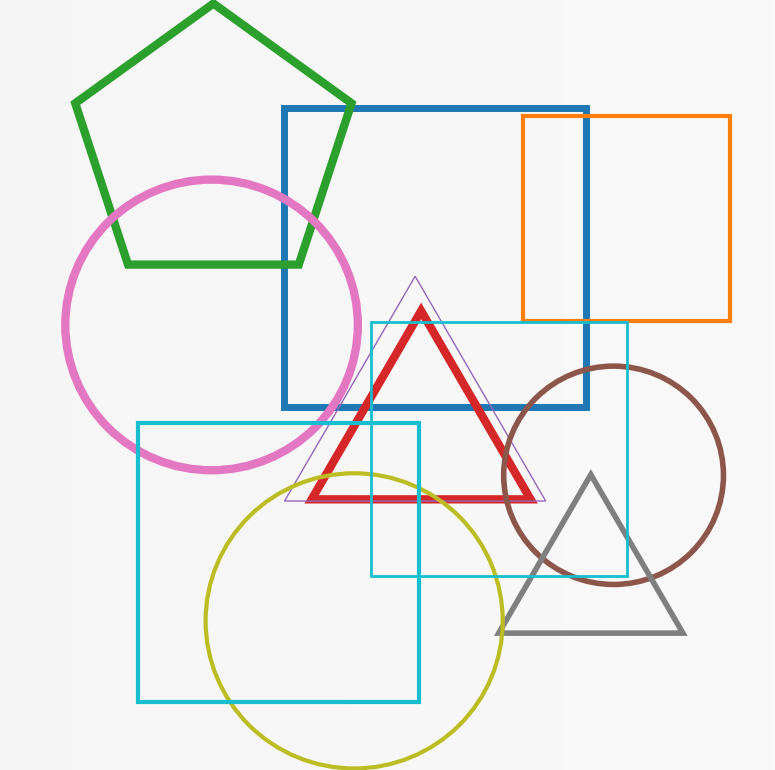[{"shape": "square", "thickness": 2.5, "radius": 0.97, "center": [0.561, 0.666]}, {"shape": "square", "thickness": 1.5, "radius": 0.67, "center": [0.809, 0.716]}, {"shape": "pentagon", "thickness": 3, "radius": 0.94, "center": [0.275, 0.808]}, {"shape": "triangle", "thickness": 3, "radius": 0.82, "center": [0.543, 0.433]}, {"shape": "triangle", "thickness": 0.5, "radius": 0.97, "center": [0.536, 0.447]}, {"shape": "circle", "thickness": 2, "radius": 0.71, "center": [0.792, 0.383]}, {"shape": "circle", "thickness": 3, "radius": 0.94, "center": [0.273, 0.578]}, {"shape": "triangle", "thickness": 2, "radius": 0.69, "center": [0.762, 0.246]}, {"shape": "circle", "thickness": 1.5, "radius": 0.96, "center": [0.457, 0.194]}, {"shape": "square", "thickness": 1.5, "radius": 0.91, "center": [0.359, 0.27]}, {"shape": "square", "thickness": 1, "radius": 0.83, "center": [0.644, 0.417]}]